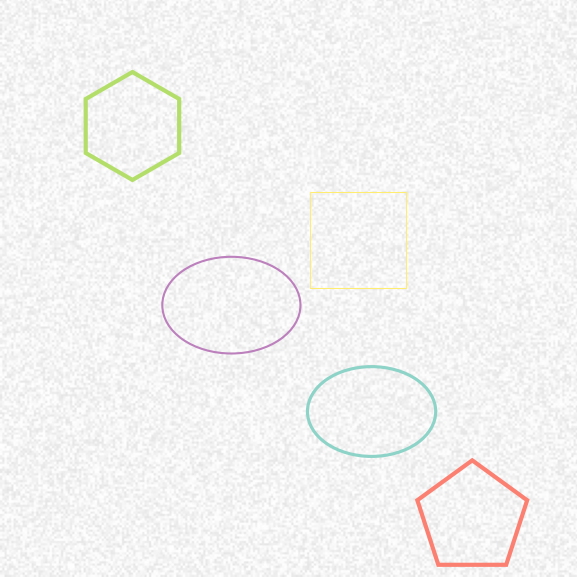[{"shape": "oval", "thickness": 1.5, "radius": 0.56, "center": [0.643, 0.287]}, {"shape": "pentagon", "thickness": 2, "radius": 0.5, "center": [0.818, 0.102]}, {"shape": "hexagon", "thickness": 2, "radius": 0.47, "center": [0.229, 0.781]}, {"shape": "oval", "thickness": 1, "radius": 0.6, "center": [0.401, 0.471]}, {"shape": "square", "thickness": 0.5, "radius": 0.41, "center": [0.62, 0.584]}]